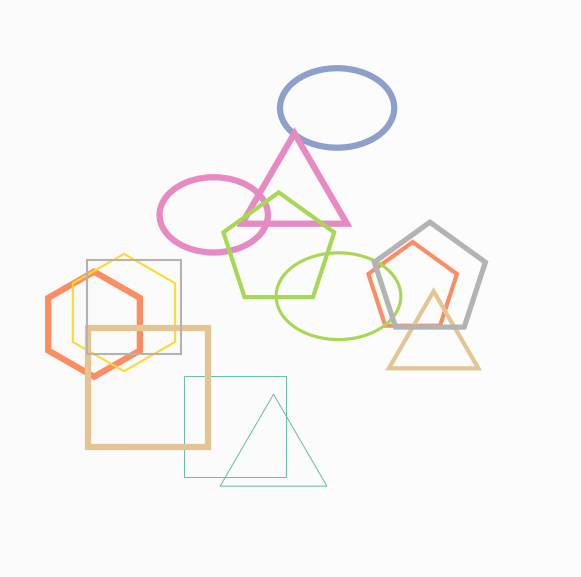[{"shape": "square", "thickness": 0.5, "radius": 0.44, "center": [0.404, 0.261]}, {"shape": "triangle", "thickness": 0.5, "radius": 0.53, "center": [0.471, 0.21]}, {"shape": "pentagon", "thickness": 2, "radius": 0.4, "center": [0.71, 0.5]}, {"shape": "hexagon", "thickness": 3, "radius": 0.46, "center": [0.162, 0.438]}, {"shape": "oval", "thickness": 3, "radius": 0.49, "center": [0.58, 0.812]}, {"shape": "triangle", "thickness": 3, "radius": 0.52, "center": [0.507, 0.664]}, {"shape": "oval", "thickness": 3, "radius": 0.47, "center": [0.368, 0.627]}, {"shape": "pentagon", "thickness": 2, "radius": 0.5, "center": [0.48, 0.566]}, {"shape": "oval", "thickness": 1.5, "radius": 0.54, "center": [0.582, 0.486]}, {"shape": "hexagon", "thickness": 1, "radius": 0.51, "center": [0.213, 0.458]}, {"shape": "triangle", "thickness": 2, "radius": 0.44, "center": [0.746, 0.406]}, {"shape": "square", "thickness": 3, "radius": 0.51, "center": [0.254, 0.328]}, {"shape": "pentagon", "thickness": 2.5, "radius": 0.5, "center": [0.74, 0.514]}, {"shape": "square", "thickness": 1, "radius": 0.41, "center": [0.231, 0.467]}]